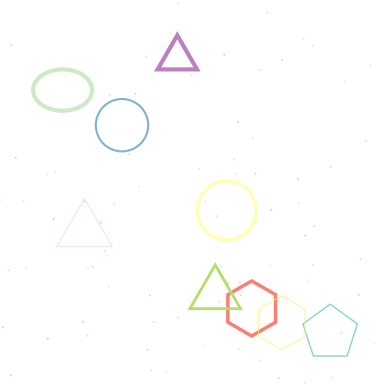[{"shape": "pentagon", "thickness": 1, "radius": 0.37, "center": [0.858, 0.135]}, {"shape": "circle", "thickness": 2.5, "radius": 0.38, "center": [0.589, 0.453]}, {"shape": "hexagon", "thickness": 2.5, "radius": 0.36, "center": [0.654, 0.199]}, {"shape": "circle", "thickness": 1.5, "radius": 0.34, "center": [0.317, 0.675]}, {"shape": "triangle", "thickness": 2, "radius": 0.38, "center": [0.559, 0.236]}, {"shape": "triangle", "thickness": 0.5, "radius": 0.42, "center": [0.22, 0.401]}, {"shape": "triangle", "thickness": 3, "radius": 0.3, "center": [0.461, 0.849]}, {"shape": "oval", "thickness": 3, "radius": 0.38, "center": [0.163, 0.766]}, {"shape": "hexagon", "thickness": 0.5, "radius": 0.35, "center": [0.732, 0.161]}]